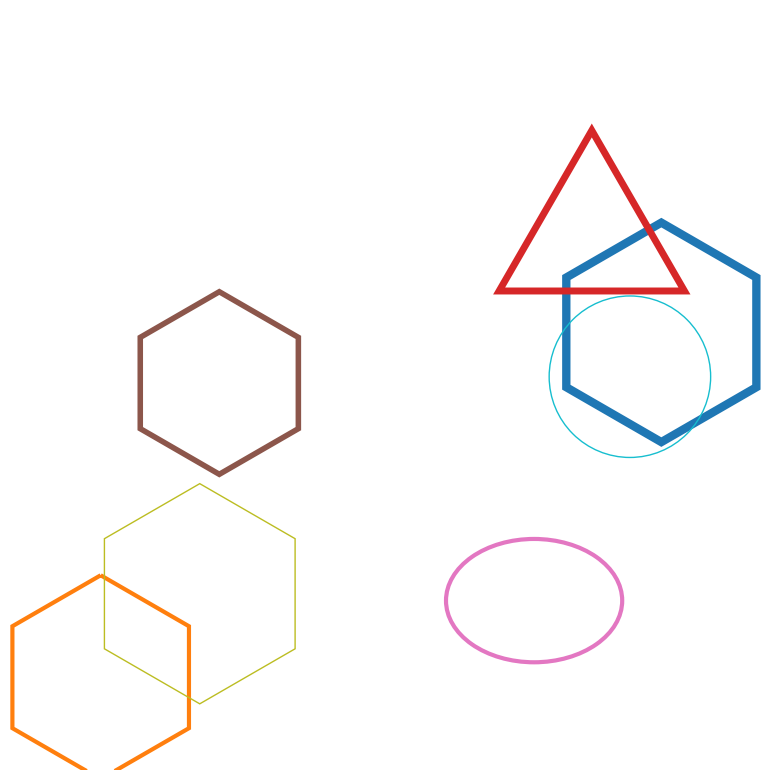[{"shape": "hexagon", "thickness": 3, "radius": 0.71, "center": [0.859, 0.568]}, {"shape": "hexagon", "thickness": 1.5, "radius": 0.66, "center": [0.131, 0.121]}, {"shape": "triangle", "thickness": 2.5, "radius": 0.69, "center": [0.769, 0.692]}, {"shape": "hexagon", "thickness": 2, "radius": 0.59, "center": [0.285, 0.503]}, {"shape": "oval", "thickness": 1.5, "radius": 0.57, "center": [0.694, 0.22]}, {"shape": "hexagon", "thickness": 0.5, "radius": 0.71, "center": [0.259, 0.229]}, {"shape": "circle", "thickness": 0.5, "radius": 0.52, "center": [0.818, 0.511]}]